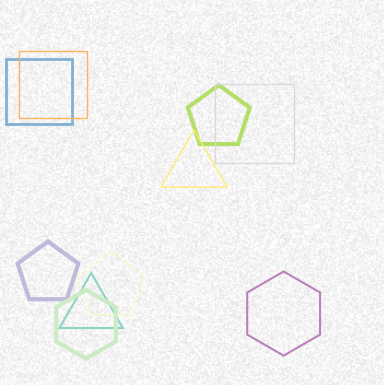[{"shape": "triangle", "thickness": 1.5, "radius": 0.48, "center": [0.237, 0.196]}, {"shape": "pentagon", "thickness": 0.5, "radius": 0.46, "center": [0.287, 0.255]}, {"shape": "pentagon", "thickness": 3, "radius": 0.41, "center": [0.125, 0.29]}, {"shape": "square", "thickness": 2, "radius": 0.43, "center": [0.102, 0.762]}, {"shape": "square", "thickness": 1, "radius": 0.44, "center": [0.137, 0.781]}, {"shape": "pentagon", "thickness": 3, "radius": 0.42, "center": [0.568, 0.694]}, {"shape": "square", "thickness": 1, "radius": 0.51, "center": [0.66, 0.68]}, {"shape": "hexagon", "thickness": 1.5, "radius": 0.55, "center": [0.737, 0.186]}, {"shape": "hexagon", "thickness": 3, "radius": 0.45, "center": [0.223, 0.158]}, {"shape": "triangle", "thickness": 1, "radius": 0.5, "center": [0.504, 0.563]}]